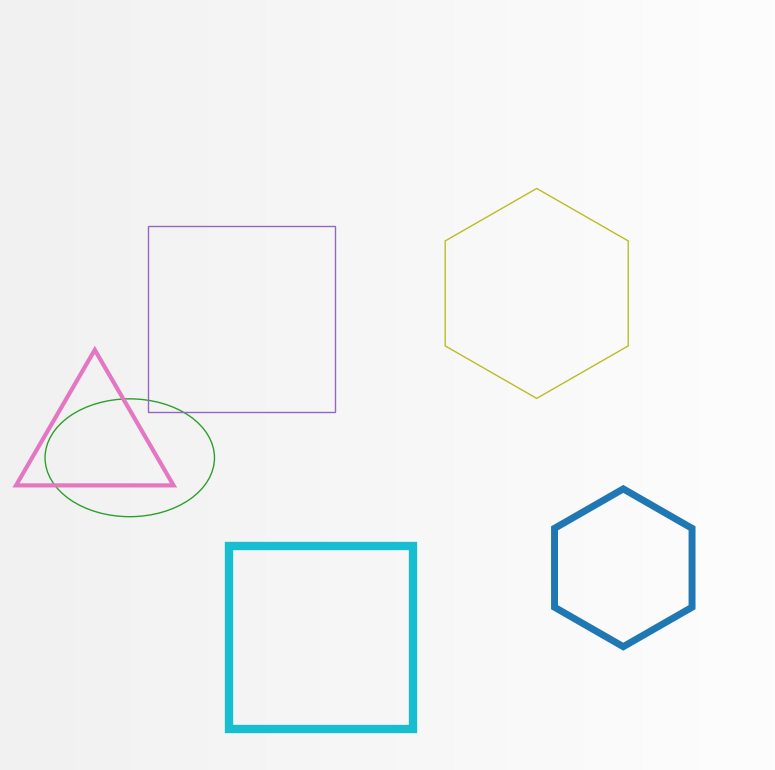[{"shape": "hexagon", "thickness": 2.5, "radius": 0.51, "center": [0.804, 0.263]}, {"shape": "oval", "thickness": 0.5, "radius": 0.55, "center": [0.167, 0.405]}, {"shape": "square", "thickness": 0.5, "radius": 0.6, "center": [0.312, 0.586]}, {"shape": "triangle", "thickness": 1.5, "radius": 0.59, "center": [0.122, 0.428]}, {"shape": "hexagon", "thickness": 0.5, "radius": 0.68, "center": [0.693, 0.619]}, {"shape": "square", "thickness": 3, "radius": 0.59, "center": [0.414, 0.172]}]